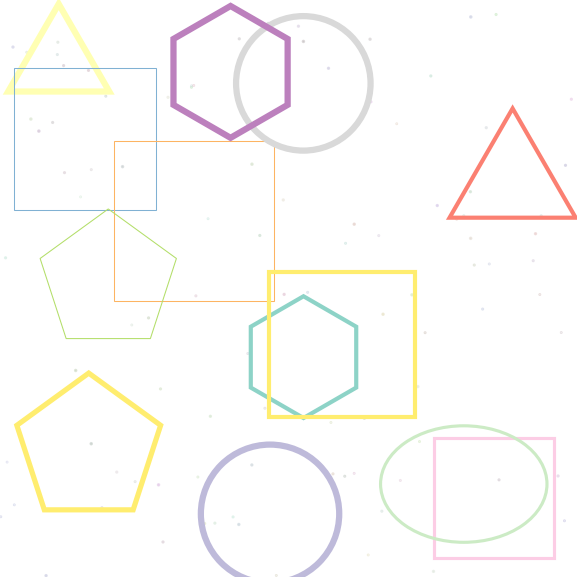[{"shape": "hexagon", "thickness": 2, "radius": 0.53, "center": [0.526, 0.381]}, {"shape": "triangle", "thickness": 3, "radius": 0.51, "center": [0.102, 0.891]}, {"shape": "circle", "thickness": 3, "radius": 0.6, "center": [0.468, 0.11]}, {"shape": "triangle", "thickness": 2, "radius": 0.63, "center": [0.888, 0.685]}, {"shape": "square", "thickness": 0.5, "radius": 0.61, "center": [0.148, 0.758]}, {"shape": "square", "thickness": 0.5, "radius": 0.69, "center": [0.337, 0.617]}, {"shape": "pentagon", "thickness": 0.5, "radius": 0.62, "center": [0.187, 0.513]}, {"shape": "square", "thickness": 1.5, "radius": 0.52, "center": [0.855, 0.136]}, {"shape": "circle", "thickness": 3, "radius": 0.58, "center": [0.525, 0.855]}, {"shape": "hexagon", "thickness": 3, "radius": 0.57, "center": [0.399, 0.875]}, {"shape": "oval", "thickness": 1.5, "radius": 0.72, "center": [0.803, 0.161]}, {"shape": "square", "thickness": 2, "radius": 0.63, "center": [0.592, 0.402]}, {"shape": "pentagon", "thickness": 2.5, "radius": 0.65, "center": [0.154, 0.222]}]